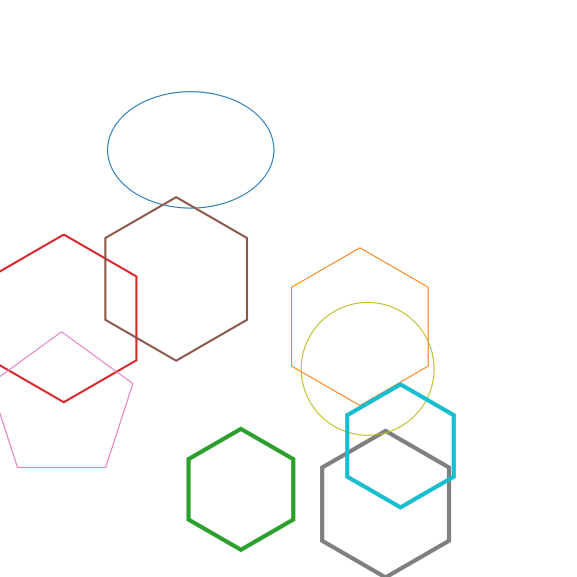[{"shape": "oval", "thickness": 0.5, "radius": 0.72, "center": [0.33, 0.74]}, {"shape": "hexagon", "thickness": 0.5, "radius": 0.68, "center": [0.623, 0.433]}, {"shape": "hexagon", "thickness": 2, "radius": 0.52, "center": [0.417, 0.152]}, {"shape": "hexagon", "thickness": 1, "radius": 0.73, "center": [0.11, 0.448]}, {"shape": "hexagon", "thickness": 1, "radius": 0.71, "center": [0.305, 0.516]}, {"shape": "pentagon", "thickness": 0.5, "radius": 0.65, "center": [0.107, 0.295]}, {"shape": "hexagon", "thickness": 2, "radius": 0.63, "center": [0.668, 0.126]}, {"shape": "circle", "thickness": 0.5, "radius": 0.58, "center": [0.637, 0.36]}, {"shape": "hexagon", "thickness": 2, "radius": 0.53, "center": [0.694, 0.227]}]